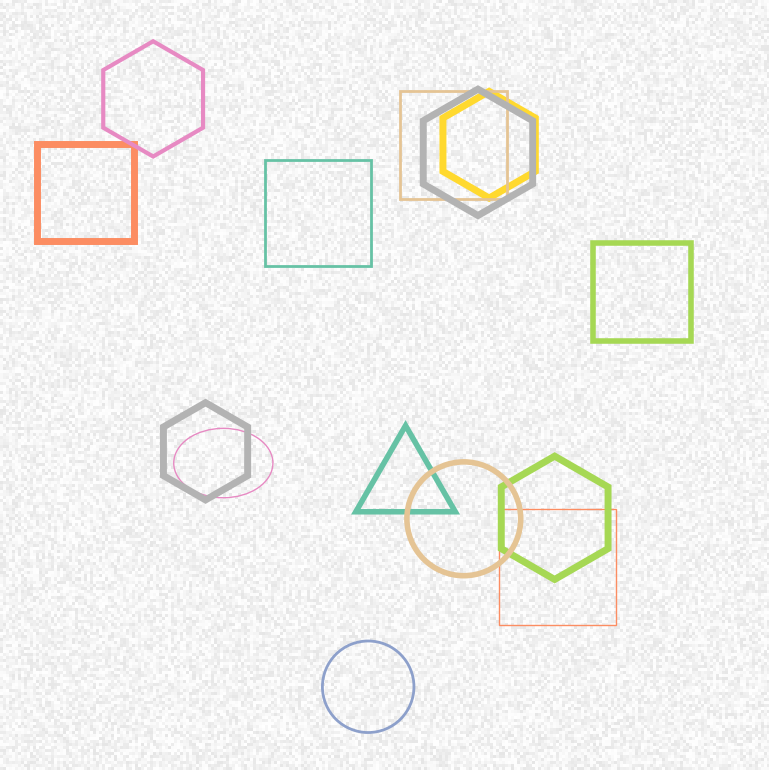[{"shape": "triangle", "thickness": 2, "radius": 0.37, "center": [0.527, 0.373]}, {"shape": "square", "thickness": 1, "radius": 0.35, "center": [0.413, 0.723]}, {"shape": "square", "thickness": 2.5, "radius": 0.31, "center": [0.111, 0.75]}, {"shape": "square", "thickness": 0.5, "radius": 0.38, "center": [0.724, 0.264]}, {"shape": "circle", "thickness": 1, "radius": 0.3, "center": [0.478, 0.108]}, {"shape": "hexagon", "thickness": 1.5, "radius": 0.37, "center": [0.199, 0.872]}, {"shape": "oval", "thickness": 0.5, "radius": 0.32, "center": [0.29, 0.399]}, {"shape": "hexagon", "thickness": 2.5, "radius": 0.4, "center": [0.72, 0.328]}, {"shape": "square", "thickness": 2, "radius": 0.32, "center": [0.833, 0.621]}, {"shape": "hexagon", "thickness": 2.5, "radius": 0.35, "center": [0.635, 0.812]}, {"shape": "square", "thickness": 1, "radius": 0.35, "center": [0.589, 0.811]}, {"shape": "circle", "thickness": 2, "radius": 0.37, "center": [0.602, 0.326]}, {"shape": "hexagon", "thickness": 2.5, "radius": 0.41, "center": [0.621, 0.802]}, {"shape": "hexagon", "thickness": 2.5, "radius": 0.32, "center": [0.267, 0.414]}]